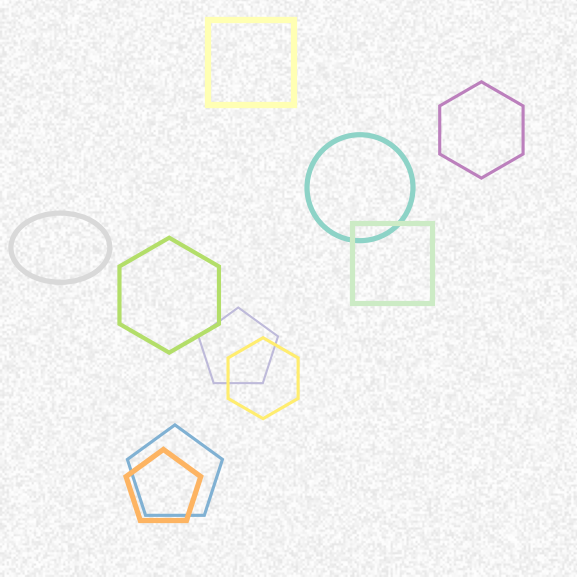[{"shape": "circle", "thickness": 2.5, "radius": 0.46, "center": [0.623, 0.674]}, {"shape": "square", "thickness": 3, "radius": 0.37, "center": [0.434, 0.891]}, {"shape": "pentagon", "thickness": 1, "radius": 0.36, "center": [0.413, 0.394]}, {"shape": "pentagon", "thickness": 1.5, "radius": 0.43, "center": [0.303, 0.177]}, {"shape": "pentagon", "thickness": 2.5, "radius": 0.34, "center": [0.283, 0.153]}, {"shape": "hexagon", "thickness": 2, "radius": 0.5, "center": [0.293, 0.488]}, {"shape": "oval", "thickness": 2.5, "radius": 0.43, "center": [0.105, 0.57]}, {"shape": "hexagon", "thickness": 1.5, "radius": 0.42, "center": [0.834, 0.774]}, {"shape": "square", "thickness": 2.5, "radius": 0.35, "center": [0.68, 0.544]}, {"shape": "hexagon", "thickness": 1.5, "radius": 0.35, "center": [0.456, 0.344]}]